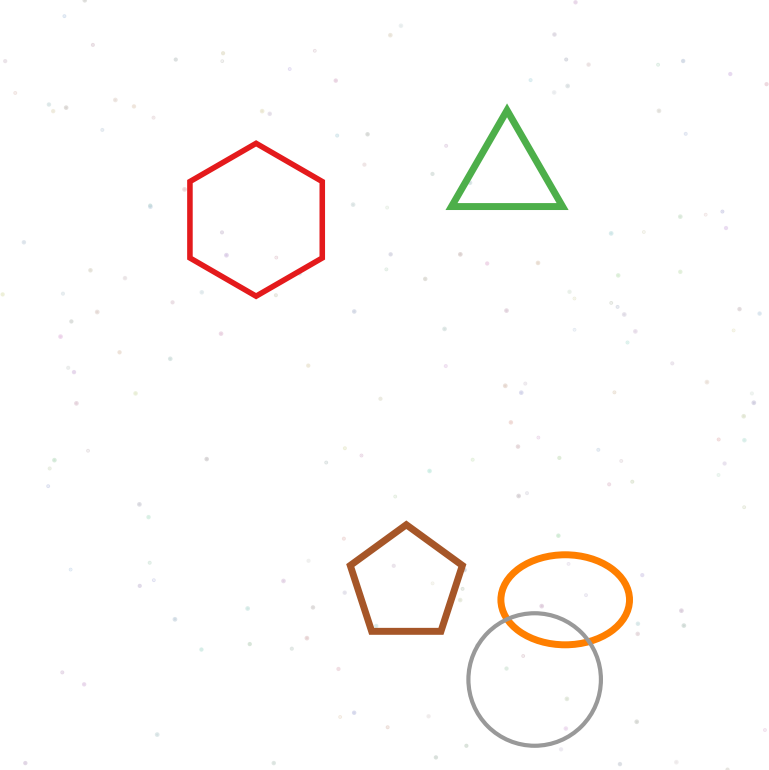[{"shape": "hexagon", "thickness": 2, "radius": 0.5, "center": [0.333, 0.715]}, {"shape": "triangle", "thickness": 2.5, "radius": 0.42, "center": [0.659, 0.773]}, {"shape": "oval", "thickness": 2.5, "radius": 0.42, "center": [0.734, 0.221]}, {"shape": "pentagon", "thickness": 2.5, "radius": 0.38, "center": [0.528, 0.242]}, {"shape": "circle", "thickness": 1.5, "radius": 0.43, "center": [0.694, 0.118]}]